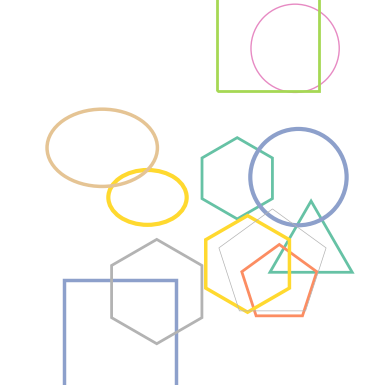[{"shape": "hexagon", "thickness": 2, "radius": 0.53, "center": [0.616, 0.537]}, {"shape": "triangle", "thickness": 2, "radius": 0.62, "center": [0.808, 0.354]}, {"shape": "pentagon", "thickness": 2, "radius": 0.51, "center": [0.725, 0.263]}, {"shape": "square", "thickness": 2.5, "radius": 0.73, "center": [0.311, 0.127]}, {"shape": "circle", "thickness": 3, "radius": 0.63, "center": [0.775, 0.54]}, {"shape": "circle", "thickness": 1, "radius": 0.57, "center": [0.767, 0.875]}, {"shape": "square", "thickness": 2, "radius": 0.66, "center": [0.696, 0.896]}, {"shape": "oval", "thickness": 3, "radius": 0.51, "center": [0.383, 0.487]}, {"shape": "hexagon", "thickness": 2.5, "radius": 0.63, "center": [0.643, 0.315]}, {"shape": "oval", "thickness": 2.5, "radius": 0.72, "center": [0.266, 0.616]}, {"shape": "pentagon", "thickness": 0.5, "radius": 0.73, "center": [0.708, 0.311]}, {"shape": "hexagon", "thickness": 2, "radius": 0.68, "center": [0.407, 0.243]}]